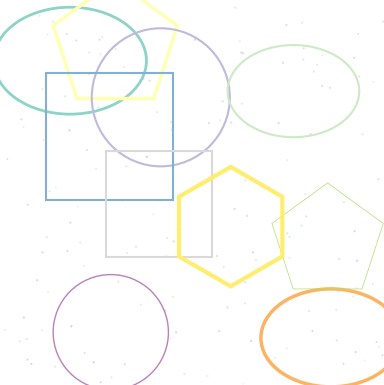[{"shape": "oval", "thickness": 2, "radius": 0.99, "center": [0.182, 0.842]}, {"shape": "pentagon", "thickness": 2.5, "radius": 0.85, "center": [0.3, 0.881]}, {"shape": "circle", "thickness": 1.5, "radius": 0.9, "center": [0.418, 0.747]}, {"shape": "square", "thickness": 1.5, "radius": 0.82, "center": [0.284, 0.645]}, {"shape": "oval", "thickness": 2.5, "radius": 0.91, "center": [0.859, 0.122]}, {"shape": "pentagon", "thickness": 0.5, "radius": 0.76, "center": [0.851, 0.373]}, {"shape": "square", "thickness": 1.5, "radius": 0.69, "center": [0.414, 0.47]}, {"shape": "circle", "thickness": 1, "radius": 0.75, "center": [0.288, 0.137]}, {"shape": "oval", "thickness": 1.5, "radius": 0.85, "center": [0.762, 0.763]}, {"shape": "hexagon", "thickness": 3, "radius": 0.78, "center": [0.599, 0.411]}]